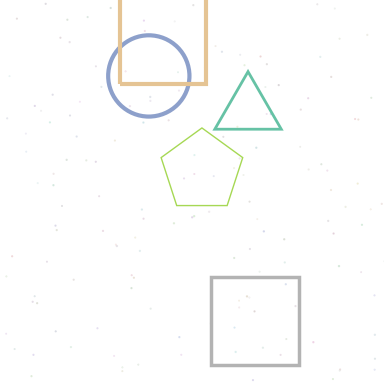[{"shape": "triangle", "thickness": 2, "radius": 0.5, "center": [0.644, 0.714]}, {"shape": "circle", "thickness": 3, "radius": 0.53, "center": [0.387, 0.803]}, {"shape": "pentagon", "thickness": 1, "radius": 0.56, "center": [0.524, 0.556]}, {"shape": "square", "thickness": 3, "radius": 0.56, "center": [0.424, 0.895]}, {"shape": "square", "thickness": 2.5, "radius": 0.57, "center": [0.663, 0.165]}]